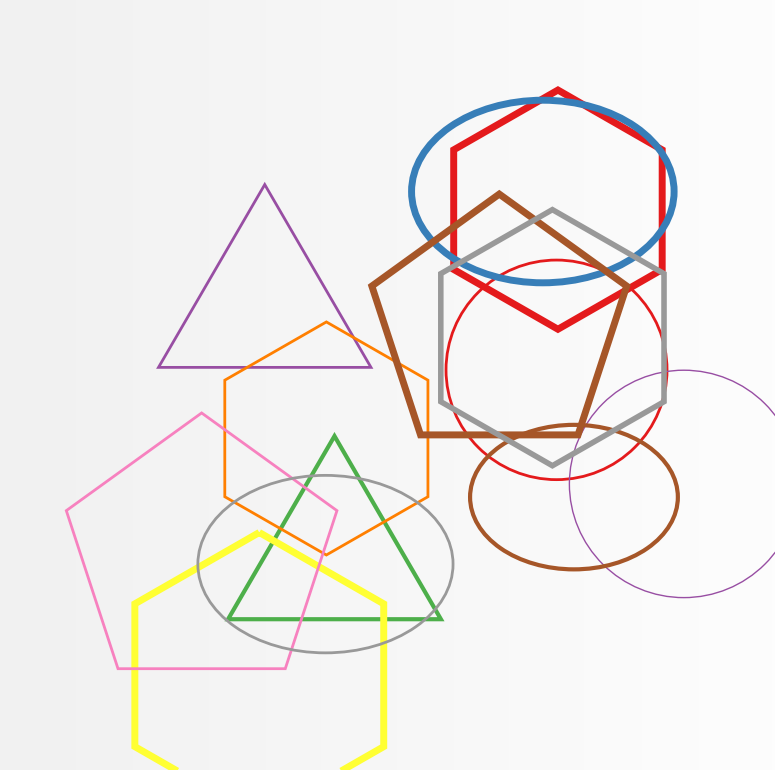[{"shape": "circle", "thickness": 1, "radius": 0.71, "center": [0.718, 0.52]}, {"shape": "hexagon", "thickness": 2.5, "radius": 0.78, "center": [0.72, 0.728]}, {"shape": "oval", "thickness": 2.5, "radius": 0.85, "center": [0.7, 0.751]}, {"shape": "triangle", "thickness": 1.5, "radius": 0.79, "center": [0.432, 0.275]}, {"shape": "circle", "thickness": 0.5, "radius": 0.74, "center": [0.882, 0.372]}, {"shape": "triangle", "thickness": 1, "radius": 0.79, "center": [0.342, 0.602]}, {"shape": "hexagon", "thickness": 1, "radius": 0.76, "center": [0.421, 0.431]}, {"shape": "hexagon", "thickness": 2.5, "radius": 0.93, "center": [0.335, 0.123]}, {"shape": "pentagon", "thickness": 2.5, "radius": 0.86, "center": [0.644, 0.575]}, {"shape": "oval", "thickness": 1.5, "radius": 0.67, "center": [0.741, 0.354]}, {"shape": "pentagon", "thickness": 1, "radius": 0.92, "center": [0.26, 0.28]}, {"shape": "hexagon", "thickness": 2, "radius": 0.83, "center": [0.713, 0.561]}, {"shape": "oval", "thickness": 1, "radius": 0.82, "center": [0.42, 0.267]}]